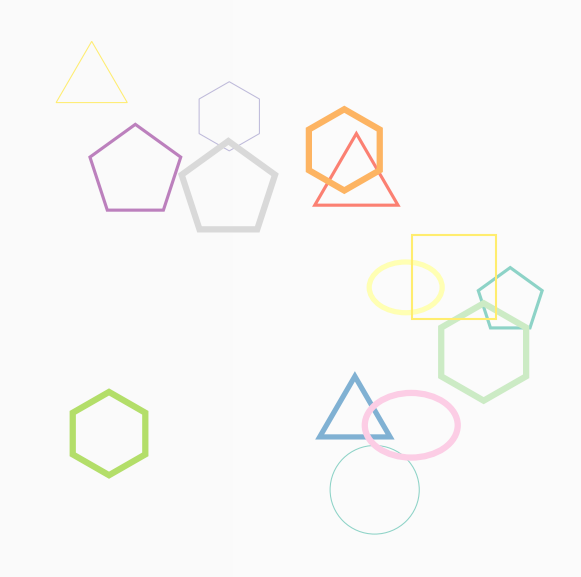[{"shape": "pentagon", "thickness": 1.5, "radius": 0.29, "center": [0.878, 0.478]}, {"shape": "circle", "thickness": 0.5, "radius": 0.38, "center": [0.645, 0.151]}, {"shape": "oval", "thickness": 2.5, "radius": 0.31, "center": [0.698, 0.502]}, {"shape": "hexagon", "thickness": 0.5, "radius": 0.3, "center": [0.394, 0.798]}, {"shape": "triangle", "thickness": 1.5, "radius": 0.41, "center": [0.613, 0.685]}, {"shape": "triangle", "thickness": 2.5, "radius": 0.35, "center": [0.611, 0.278]}, {"shape": "hexagon", "thickness": 3, "radius": 0.35, "center": [0.592, 0.74]}, {"shape": "hexagon", "thickness": 3, "radius": 0.36, "center": [0.188, 0.248]}, {"shape": "oval", "thickness": 3, "radius": 0.4, "center": [0.708, 0.263]}, {"shape": "pentagon", "thickness": 3, "radius": 0.42, "center": [0.393, 0.67]}, {"shape": "pentagon", "thickness": 1.5, "radius": 0.41, "center": [0.233, 0.702]}, {"shape": "hexagon", "thickness": 3, "radius": 0.42, "center": [0.832, 0.39]}, {"shape": "triangle", "thickness": 0.5, "radius": 0.35, "center": [0.158, 0.857]}, {"shape": "square", "thickness": 1, "radius": 0.36, "center": [0.781, 0.52]}]